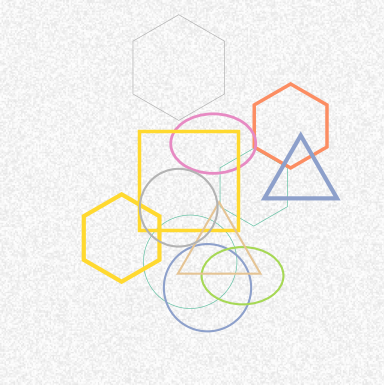[{"shape": "circle", "thickness": 0.5, "radius": 0.61, "center": [0.494, 0.32]}, {"shape": "hexagon", "thickness": 0.5, "radius": 0.51, "center": [0.659, 0.514]}, {"shape": "hexagon", "thickness": 2.5, "radius": 0.55, "center": [0.755, 0.673]}, {"shape": "circle", "thickness": 1.5, "radius": 0.57, "center": [0.539, 0.253]}, {"shape": "triangle", "thickness": 3, "radius": 0.54, "center": [0.781, 0.539]}, {"shape": "oval", "thickness": 2, "radius": 0.55, "center": [0.554, 0.627]}, {"shape": "oval", "thickness": 1.5, "radius": 0.53, "center": [0.63, 0.284]}, {"shape": "square", "thickness": 2.5, "radius": 0.65, "center": [0.49, 0.53]}, {"shape": "hexagon", "thickness": 3, "radius": 0.57, "center": [0.316, 0.382]}, {"shape": "triangle", "thickness": 1.5, "radius": 0.62, "center": [0.569, 0.351]}, {"shape": "hexagon", "thickness": 0.5, "radius": 0.69, "center": [0.464, 0.824]}, {"shape": "circle", "thickness": 1.5, "radius": 0.5, "center": [0.464, 0.461]}]